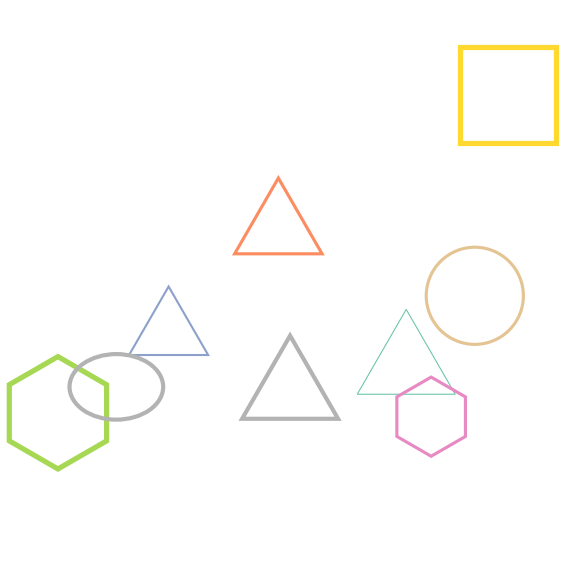[{"shape": "triangle", "thickness": 0.5, "radius": 0.49, "center": [0.703, 0.365]}, {"shape": "triangle", "thickness": 1.5, "radius": 0.44, "center": [0.482, 0.603]}, {"shape": "triangle", "thickness": 1, "radius": 0.4, "center": [0.292, 0.424]}, {"shape": "hexagon", "thickness": 1.5, "radius": 0.34, "center": [0.747, 0.278]}, {"shape": "hexagon", "thickness": 2.5, "radius": 0.49, "center": [0.1, 0.284]}, {"shape": "square", "thickness": 2.5, "radius": 0.42, "center": [0.88, 0.835]}, {"shape": "circle", "thickness": 1.5, "radius": 0.42, "center": [0.822, 0.487]}, {"shape": "oval", "thickness": 2, "radius": 0.41, "center": [0.201, 0.329]}, {"shape": "triangle", "thickness": 2, "radius": 0.48, "center": [0.502, 0.322]}]